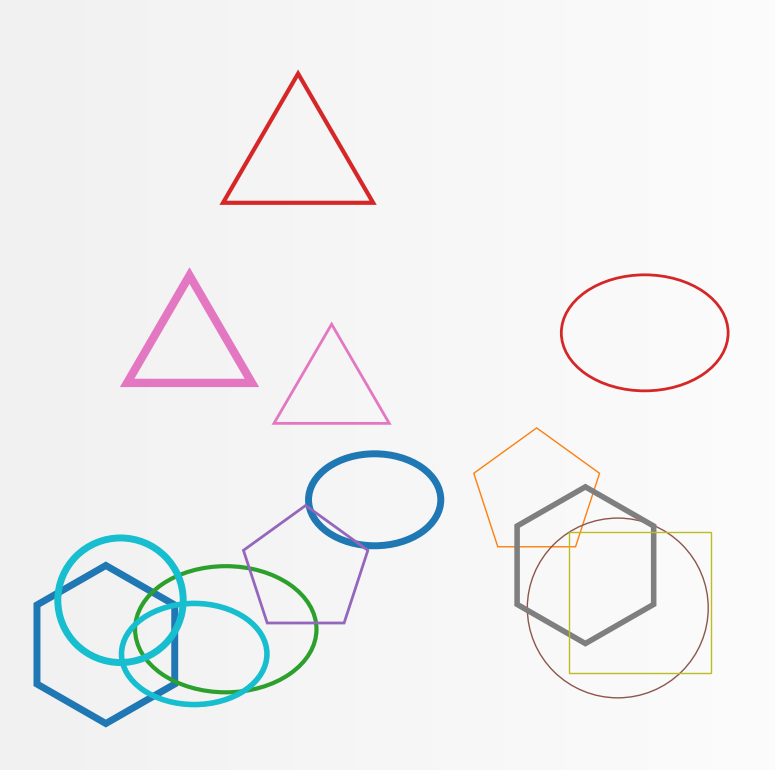[{"shape": "hexagon", "thickness": 2.5, "radius": 0.51, "center": [0.137, 0.163]}, {"shape": "oval", "thickness": 2.5, "radius": 0.43, "center": [0.483, 0.351]}, {"shape": "pentagon", "thickness": 0.5, "radius": 0.43, "center": [0.692, 0.359]}, {"shape": "oval", "thickness": 1.5, "radius": 0.59, "center": [0.291, 0.183]}, {"shape": "oval", "thickness": 1, "radius": 0.54, "center": [0.832, 0.568]}, {"shape": "triangle", "thickness": 1.5, "radius": 0.56, "center": [0.385, 0.793]}, {"shape": "pentagon", "thickness": 1, "radius": 0.42, "center": [0.394, 0.259]}, {"shape": "circle", "thickness": 0.5, "radius": 0.58, "center": [0.797, 0.21]}, {"shape": "triangle", "thickness": 1, "radius": 0.43, "center": [0.428, 0.493]}, {"shape": "triangle", "thickness": 3, "radius": 0.46, "center": [0.245, 0.549]}, {"shape": "hexagon", "thickness": 2, "radius": 0.51, "center": [0.755, 0.266]}, {"shape": "square", "thickness": 0.5, "radius": 0.46, "center": [0.825, 0.218]}, {"shape": "circle", "thickness": 2.5, "radius": 0.4, "center": [0.155, 0.22]}, {"shape": "oval", "thickness": 2, "radius": 0.47, "center": [0.251, 0.151]}]